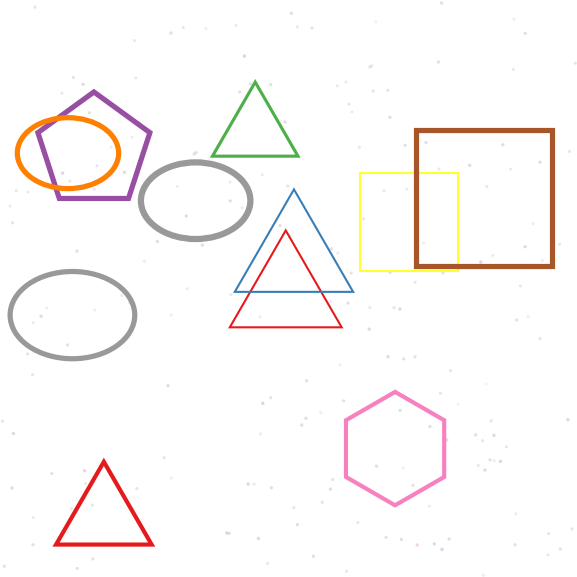[{"shape": "triangle", "thickness": 2, "radius": 0.48, "center": [0.18, 0.104]}, {"shape": "triangle", "thickness": 1, "radius": 0.56, "center": [0.495, 0.488]}, {"shape": "triangle", "thickness": 1, "radius": 0.59, "center": [0.509, 0.553]}, {"shape": "triangle", "thickness": 1.5, "radius": 0.43, "center": [0.442, 0.771]}, {"shape": "pentagon", "thickness": 2.5, "radius": 0.51, "center": [0.163, 0.738]}, {"shape": "oval", "thickness": 2.5, "radius": 0.44, "center": [0.118, 0.734]}, {"shape": "square", "thickness": 1, "radius": 0.42, "center": [0.708, 0.615]}, {"shape": "square", "thickness": 2.5, "radius": 0.59, "center": [0.837, 0.656]}, {"shape": "hexagon", "thickness": 2, "radius": 0.49, "center": [0.684, 0.222]}, {"shape": "oval", "thickness": 2.5, "radius": 0.54, "center": [0.125, 0.453]}, {"shape": "oval", "thickness": 3, "radius": 0.47, "center": [0.339, 0.652]}]